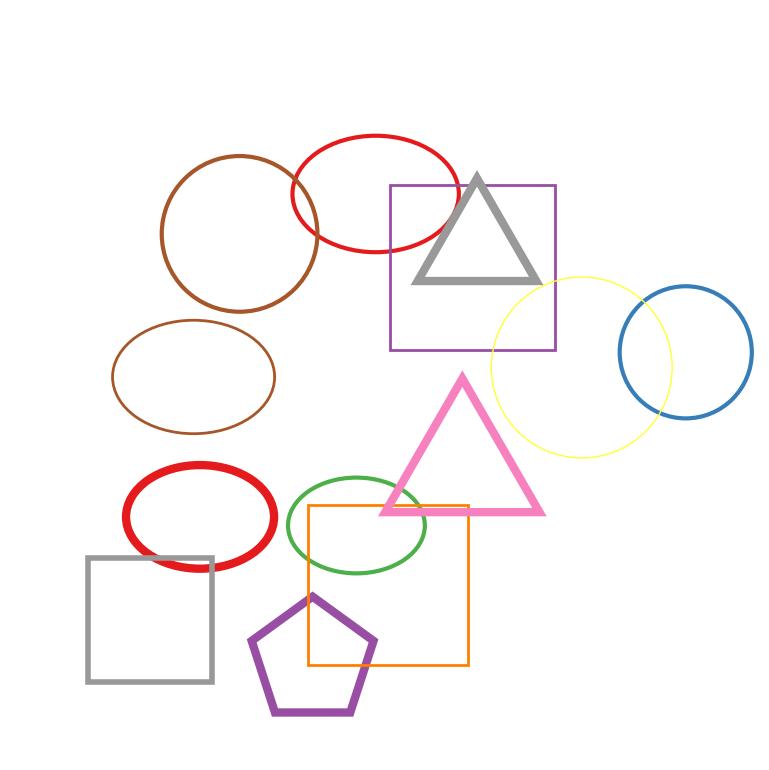[{"shape": "oval", "thickness": 1.5, "radius": 0.54, "center": [0.488, 0.748]}, {"shape": "oval", "thickness": 3, "radius": 0.48, "center": [0.26, 0.329]}, {"shape": "circle", "thickness": 1.5, "radius": 0.43, "center": [0.891, 0.542]}, {"shape": "oval", "thickness": 1.5, "radius": 0.44, "center": [0.463, 0.318]}, {"shape": "pentagon", "thickness": 3, "radius": 0.42, "center": [0.406, 0.142]}, {"shape": "square", "thickness": 1, "radius": 0.54, "center": [0.613, 0.653]}, {"shape": "square", "thickness": 1, "radius": 0.52, "center": [0.504, 0.24]}, {"shape": "circle", "thickness": 0.5, "radius": 0.59, "center": [0.756, 0.523]}, {"shape": "circle", "thickness": 1.5, "radius": 0.51, "center": [0.311, 0.696]}, {"shape": "oval", "thickness": 1, "radius": 0.53, "center": [0.251, 0.51]}, {"shape": "triangle", "thickness": 3, "radius": 0.58, "center": [0.6, 0.393]}, {"shape": "square", "thickness": 2, "radius": 0.4, "center": [0.194, 0.195]}, {"shape": "triangle", "thickness": 3, "radius": 0.44, "center": [0.619, 0.679]}]